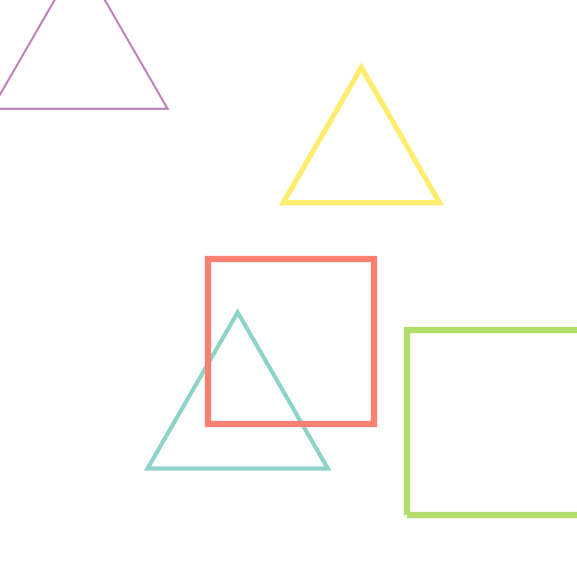[{"shape": "triangle", "thickness": 2, "radius": 0.9, "center": [0.412, 0.278]}, {"shape": "square", "thickness": 3, "radius": 0.71, "center": [0.504, 0.408]}, {"shape": "square", "thickness": 3, "radius": 0.8, "center": [0.865, 0.268]}, {"shape": "triangle", "thickness": 1, "radius": 0.88, "center": [0.138, 0.899]}, {"shape": "triangle", "thickness": 2.5, "radius": 0.78, "center": [0.626, 0.726]}]